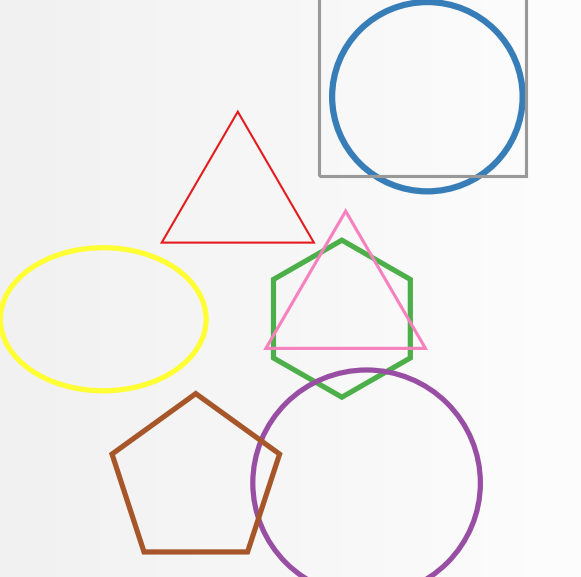[{"shape": "triangle", "thickness": 1, "radius": 0.76, "center": [0.409, 0.655]}, {"shape": "circle", "thickness": 3, "radius": 0.82, "center": [0.735, 0.832]}, {"shape": "hexagon", "thickness": 2.5, "radius": 0.68, "center": [0.588, 0.447]}, {"shape": "circle", "thickness": 2.5, "radius": 0.98, "center": [0.631, 0.163]}, {"shape": "oval", "thickness": 2.5, "radius": 0.89, "center": [0.178, 0.446]}, {"shape": "pentagon", "thickness": 2.5, "radius": 0.76, "center": [0.337, 0.166]}, {"shape": "triangle", "thickness": 1.5, "radius": 0.79, "center": [0.595, 0.475]}, {"shape": "square", "thickness": 1.5, "radius": 0.89, "center": [0.727, 0.874]}]